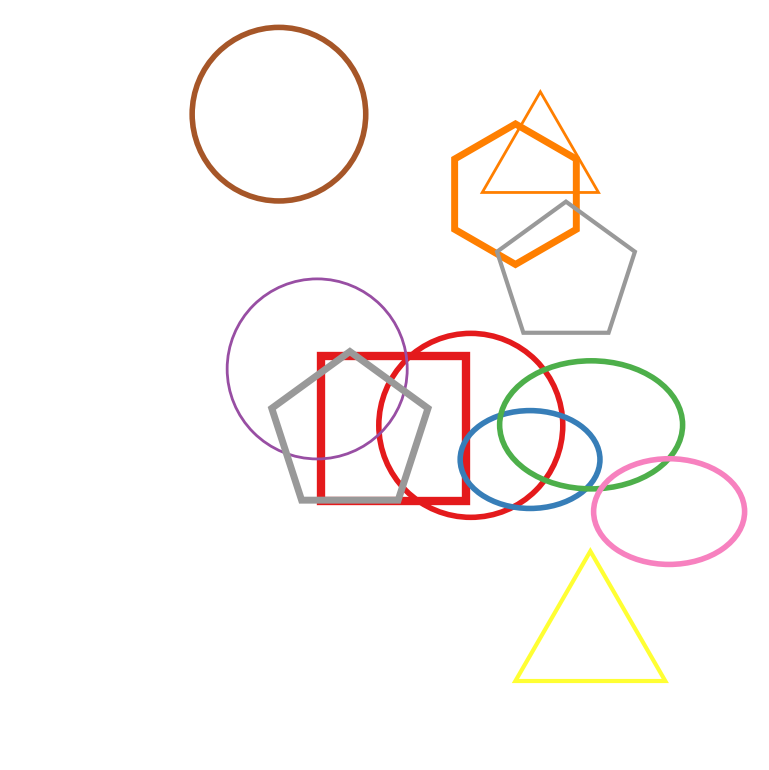[{"shape": "square", "thickness": 3, "radius": 0.47, "center": [0.511, 0.444]}, {"shape": "circle", "thickness": 2, "radius": 0.6, "center": [0.611, 0.448]}, {"shape": "oval", "thickness": 2, "radius": 0.45, "center": [0.688, 0.403]}, {"shape": "oval", "thickness": 2, "radius": 0.59, "center": [0.768, 0.448]}, {"shape": "circle", "thickness": 1, "radius": 0.58, "center": [0.412, 0.521]}, {"shape": "triangle", "thickness": 1, "radius": 0.44, "center": [0.702, 0.794]}, {"shape": "hexagon", "thickness": 2.5, "radius": 0.46, "center": [0.669, 0.748]}, {"shape": "triangle", "thickness": 1.5, "radius": 0.56, "center": [0.767, 0.172]}, {"shape": "circle", "thickness": 2, "radius": 0.56, "center": [0.362, 0.852]}, {"shape": "oval", "thickness": 2, "radius": 0.49, "center": [0.869, 0.336]}, {"shape": "pentagon", "thickness": 2.5, "radius": 0.53, "center": [0.454, 0.437]}, {"shape": "pentagon", "thickness": 1.5, "radius": 0.47, "center": [0.735, 0.644]}]